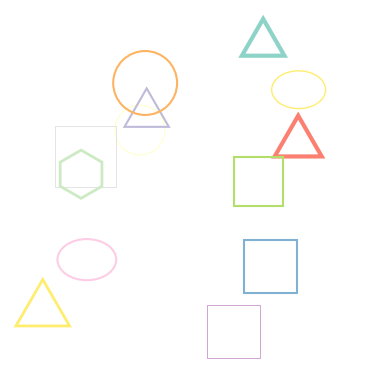[{"shape": "triangle", "thickness": 3, "radius": 0.32, "center": [0.684, 0.887]}, {"shape": "circle", "thickness": 0.5, "radius": 0.32, "center": [0.363, 0.662]}, {"shape": "triangle", "thickness": 1.5, "radius": 0.33, "center": [0.381, 0.704]}, {"shape": "triangle", "thickness": 3, "radius": 0.35, "center": [0.775, 0.629]}, {"shape": "square", "thickness": 1.5, "radius": 0.34, "center": [0.702, 0.308]}, {"shape": "circle", "thickness": 1.5, "radius": 0.42, "center": [0.377, 0.784]}, {"shape": "square", "thickness": 1.5, "radius": 0.32, "center": [0.672, 0.528]}, {"shape": "oval", "thickness": 1.5, "radius": 0.38, "center": [0.226, 0.326]}, {"shape": "square", "thickness": 0.5, "radius": 0.39, "center": [0.222, 0.594]}, {"shape": "square", "thickness": 0.5, "radius": 0.34, "center": [0.608, 0.14]}, {"shape": "hexagon", "thickness": 2, "radius": 0.31, "center": [0.211, 0.548]}, {"shape": "triangle", "thickness": 2, "radius": 0.4, "center": [0.111, 0.194]}, {"shape": "oval", "thickness": 1, "radius": 0.35, "center": [0.776, 0.767]}]